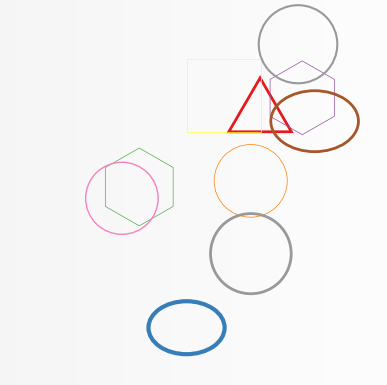[{"shape": "triangle", "thickness": 2, "radius": 0.47, "center": [0.671, 0.704]}, {"shape": "oval", "thickness": 3, "radius": 0.49, "center": [0.481, 0.149]}, {"shape": "hexagon", "thickness": 0.5, "radius": 0.51, "center": [0.359, 0.514]}, {"shape": "hexagon", "thickness": 0.5, "radius": 0.48, "center": [0.78, 0.746]}, {"shape": "circle", "thickness": 0.5, "radius": 0.47, "center": [0.647, 0.53]}, {"shape": "square", "thickness": 0.5, "radius": 0.48, "center": [0.578, 0.752]}, {"shape": "oval", "thickness": 2, "radius": 0.57, "center": [0.812, 0.685]}, {"shape": "circle", "thickness": 1, "radius": 0.47, "center": [0.315, 0.485]}, {"shape": "circle", "thickness": 1.5, "radius": 0.51, "center": [0.769, 0.885]}, {"shape": "circle", "thickness": 2, "radius": 0.52, "center": [0.647, 0.341]}]